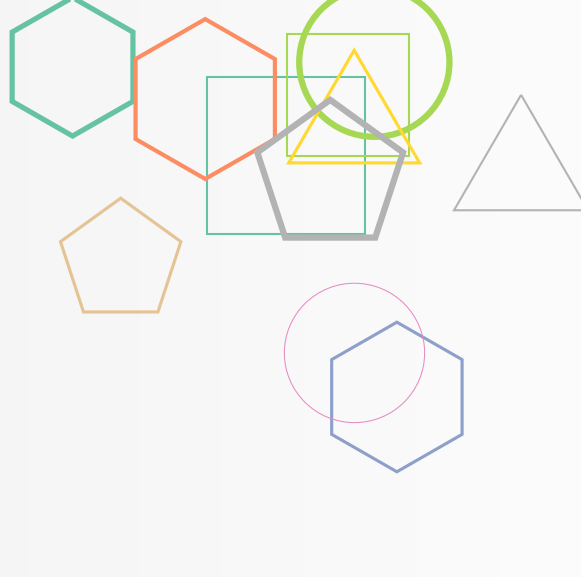[{"shape": "square", "thickness": 1, "radius": 0.68, "center": [0.492, 0.73]}, {"shape": "hexagon", "thickness": 2.5, "radius": 0.6, "center": [0.125, 0.884]}, {"shape": "hexagon", "thickness": 2, "radius": 0.69, "center": [0.353, 0.828]}, {"shape": "hexagon", "thickness": 1.5, "radius": 0.65, "center": [0.683, 0.312]}, {"shape": "circle", "thickness": 0.5, "radius": 0.6, "center": [0.61, 0.388]}, {"shape": "square", "thickness": 1, "radius": 0.53, "center": [0.599, 0.834]}, {"shape": "circle", "thickness": 3, "radius": 0.65, "center": [0.644, 0.891]}, {"shape": "triangle", "thickness": 1.5, "radius": 0.65, "center": [0.609, 0.782]}, {"shape": "pentagon", "thickness": 1.5, "radius": 0.54, "center": [0.208, 0.547]}, {"shape": "pentagon", "thickness": 3, "radius": 0.66, "center": [0.568, 0.694]}, {"shape": "triangle", "thickness": 1, "radius": 0.67, "center": [0.896, 0.702]}]